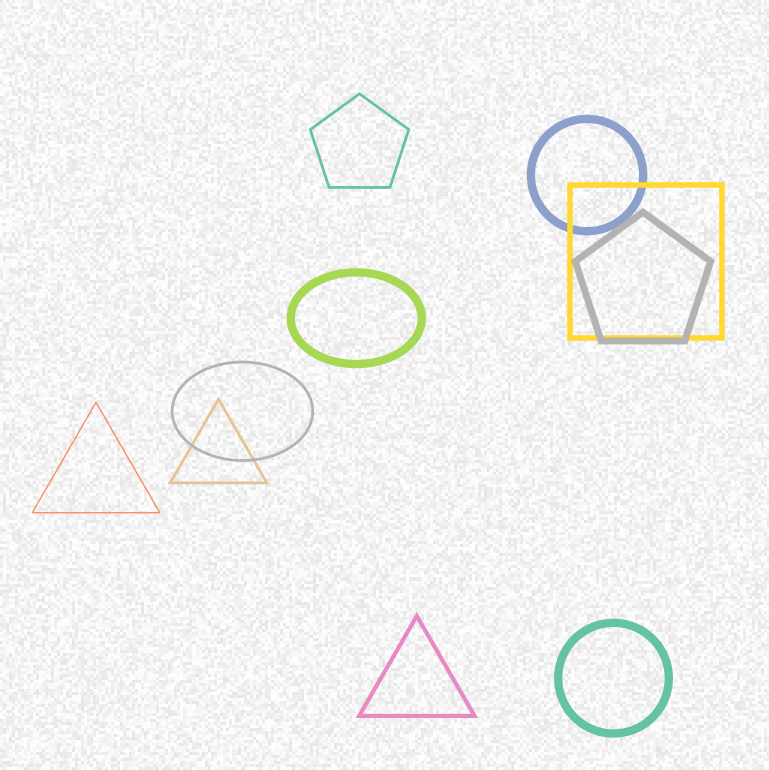[{"shape": "circle", "thickness": 3, "radius": 0.36, "center": [0.797, 0.119]}, {"shape": "pentagon", "thickness": 1, "radius": 0.34, "center": [0.467, 0.811]}, {"shape": "triangle", "thickness": 0.5, "radius": 0.48, "center": [0.125, 0.382]}, {"shape": "circle", "thickness": 3, "radius": 0.36, "center": [0.762, 0.773]}, {"shape": "triangle", "thickness": 1.5, "radius": 0.43, "center": [0.541, 0.113]}, {"shape": "oval", "thickness": 3, "radius": 0.43, "center": [0.463, 0.587]}, {"shape": "square", "thickness": 2, "radius": 0.49, "center": [0.839, 0.66]}, {"shape": "triangle", "thickness": 1, "radius": 0.36, "center": [0.284, 0.409]}, {"shape": "pentagon", "thickness": 2.5, "radius": 0.46, "center": [0.835, 0.632]}, {"shape": "oval", "thickness": 1, "radius": 0.46, "center": [0.315, 0.466]}]